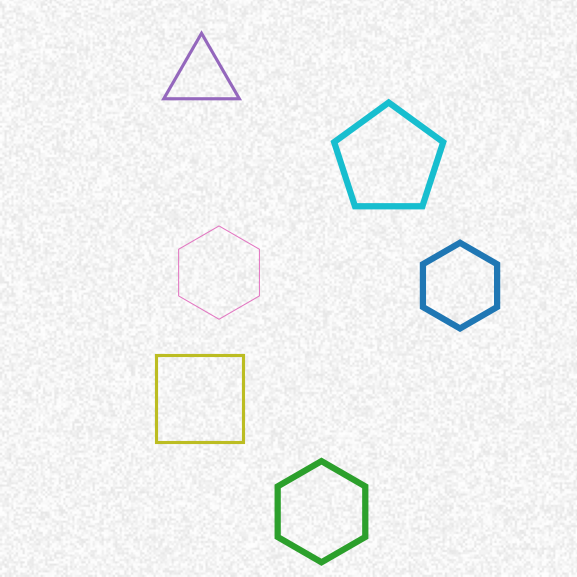[{"shape": "hexagon", "thickness": 3, "radius": 0.37, "center": [0.797, 0.505]}, {"shape": "hexagon", "thickness": 3, "radius": 0.44, "center": [0.557, 0.113]}, {"shape": "triangle", "thickness": 1.5, "radius": 0.38, "center": [0.349, 0.866]}, {"shape": "hexagon", "thickness": 0.5, "radius": 0.4, "center": [0.379, 0.527]}, {"shape": "square", "thickness": 1.5, "radius": 0.38, "center": [0.346, 0.308]}, {"shape": "pentagon", "thickness": 3, "radius": 0.5, "center": [0.673, 0.722]}]